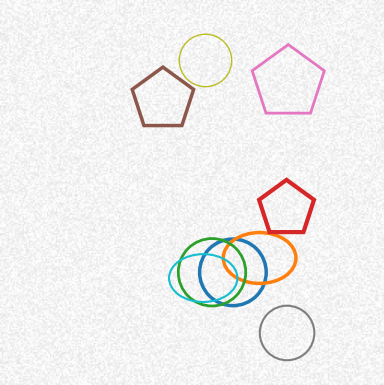[{"shape": "circle", "thickness": 2.5, "radius": 0.43, "center": [0.605, 0.293]}, {"shape": "oval", "thickness": 2.5, "radius": 0.47, "center": [0.674, 0.33]}, {"shape": "circle", "thickness": 2, "radius": 0.44, "center": [0.551, 0.293]}, {"shape": "pentagon", "thickness": 3, "radius": 0.38, "center": [0.744, 0.458]}, {"shape": "pentagon", "thickness": 2.5, "radius": 0.42, "center": [0.423, 0.742]}, {"shape": "pentagon", "thickness": 2, "radius": 0.49, "center": [0.749, 0.786]}, {"shape": "circle", "thickness": 1.5, "radius": 0.35, "center": [0.746, 0.135]}, {"shape": "circle", "thickness": 1, "radius": 0.34, "center": [0.534, 0.843]}, {"shape": "oval", "thickness": 1.5, "radius": 0.44, "center": [0.528, 0.278]}]